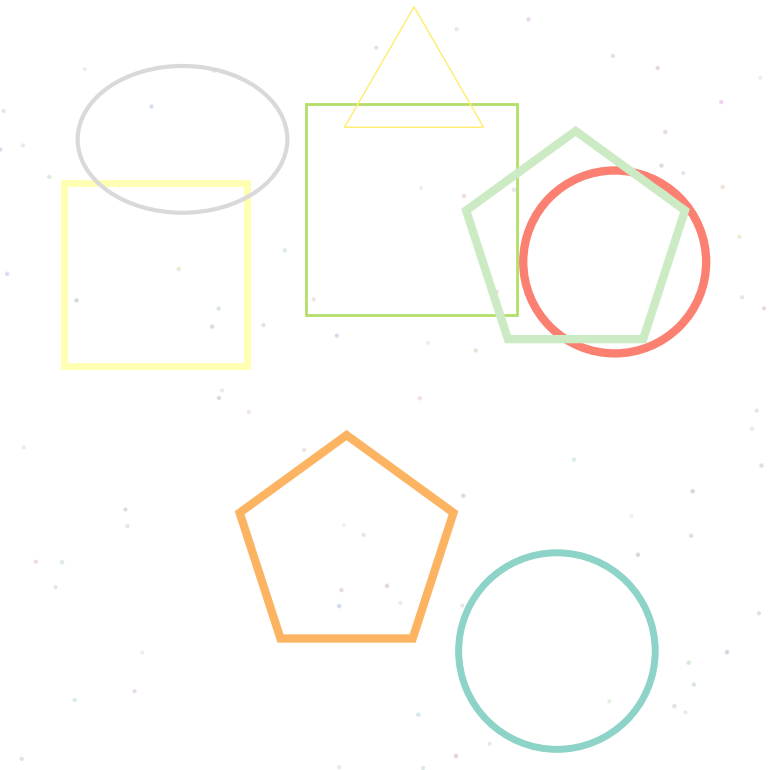[{"shape": "circle", "thickness": 2.5, "radius": 0.64, "center": [0.723, 0.154]}, {"shape": "square", "thickness": 2.5, "radius": 0.59, "center": [0.202, 0.643]}, {"shape": "circle", "thickness": 3, "radius": 0.59, "center": [0.798, 0.66]}, {"shape": "pentagon", "thickness": 3, "radius": 0.73, "center": [0.45, 0.289]}, {"shape": "square", "thickness": 1, "radius": 0.68, "center": [0.534, 0.728]}, {"shape": "oval", "thickness": 1.5, "radius": 0.68, "center": [0.237, 0.819]}, {"shape": "pentagon", "thickness": 3, "radius": 0.75, "center": [0.747, 0.68]}, {"shape": "triangle", "thickness": 0.5, "radius": 0.52, "center": [0.538, 0.887]}]